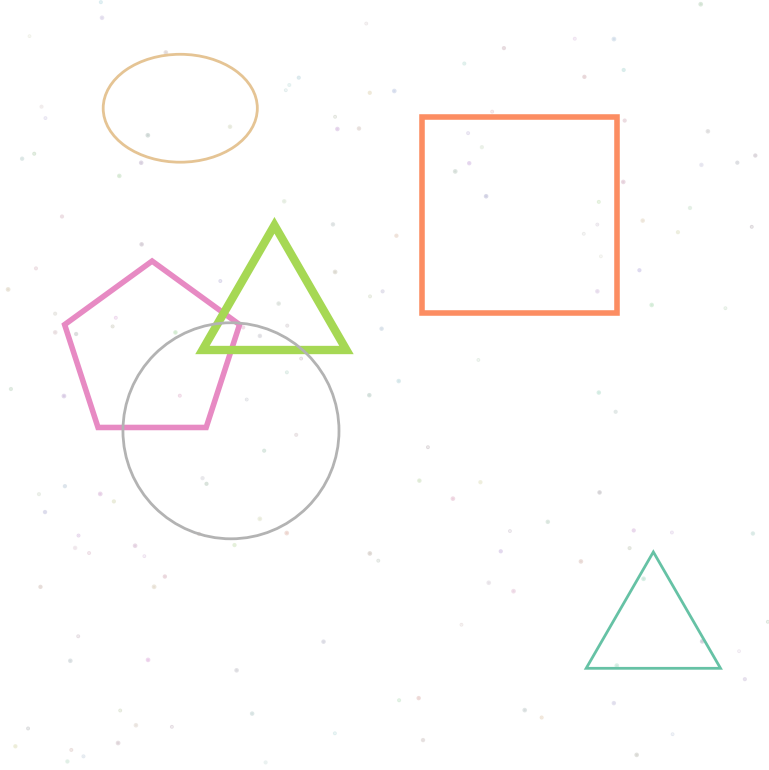[{"shape": "triangle", "thickness": 1, "radius": 0.5, "center": [0.849, 0.182]}, {"shape": "square", "thickness": 2, "radius": 0.63, "center": [0.675, 0.721]}, {"shape": "pentagon", "thickness": 2, "radius": 0.6, "center": [0.198, 0.541]}, {"shape": "triangle", "thickness": 3, "radius": 0.54, "center": [0.356, 0.599]}, {"shape": "oval", "thickness": 1, "radius": 0.5, "center": [0.234, 0.859]}, {"shape": "circle", "thickness": 1, "radius": 0.7, "center": [0.3, 0.441]}]